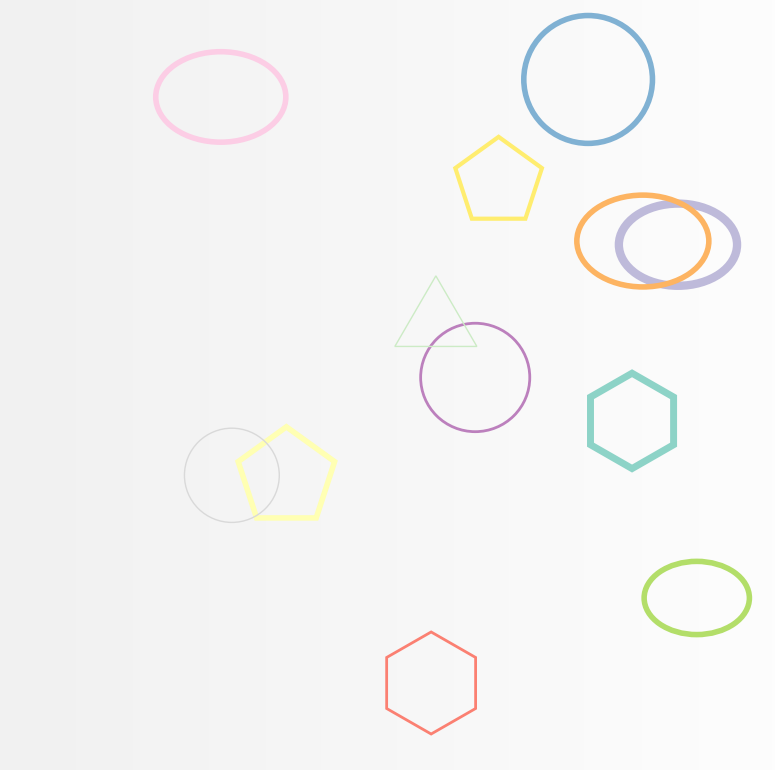[{"shape": "hexagon", "thickness": 2.5, "radius": 0.31, "center": [0.816, 0.453]}, {"shape": "pentagon", "thickness": 2, "radius": 0.33, "center": [0.37, 0.38]}, {"shape": "oval", "thickness": 3, "radius": 0.38, "center": [0.875, 0.682]}, {"shape": "hexagon", "thickness": 1, "radius": 0.33, "center": [0.556, 0.113]}, {"shape": "circle", "thickness": 2, "radius": 0.42, "center": [0.759, 0.897]}, {"shape": "oval", "thickness": 2, "radius": 0.43, "center": [0.829, 0.687]}, {"shape": "oval", "thickness": 2, "radius": 0.34, "center": [0.899, 0.223]}, {"shape": "oval", "thickness": 2, "radius": 0.42, "center": [0.285, 0.874]}, {"shape": "circle", "thickness": 0.5, "radius": 0.31, "center": [0.299, 0.383]}, {"shape": "circle", "thickness": 1, "radius": 0.35, "center": [0.613, 0.51]}, {"shape": "triangle", "thickness": 0.5, "radius": 0.31, "center": [0.562, 0.581]}, {"shape": "pentagon", "thickness": 1.5, "radius": 0.29, "center": [0.643, 0.764]}]